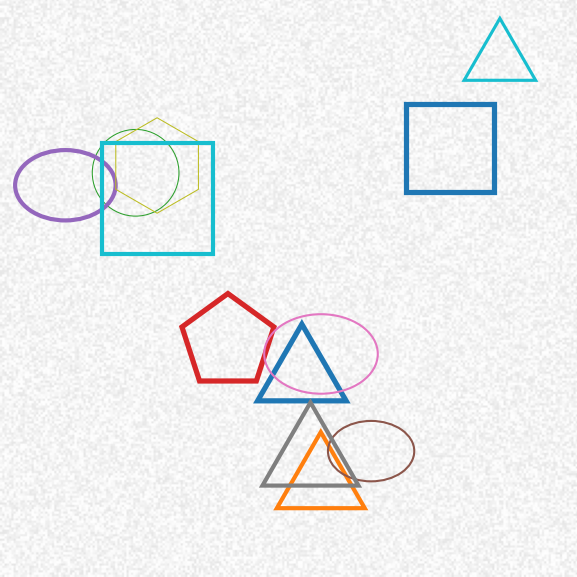[{"shape": "triangle", "thickness": 2.5, "radius": 0.44, "center": [0.523, 0.349]}, {"shape": "square", "thickness": 2.5, "radius": 0.38, "center": [0.779, 0.742]}, {"shape": "triangle", "thickness": 2, "radius": 0.44, "center": [0.555, 0.163]}, {"shape": "circle", "thickness": 0.5, "radius": 0.38, "center": [0.235, 0.7]}, {"shape": "pentagon", "thickness": 2.5, "radius": 0.42, "center": [0.395, 0.407]}, {"shape": "oval", "thickness": 2, "radius": 0.43, "center": [0.113, 0.678]}, {"shape": "oval", "thickness": 1, "radius": 0.37, "center": [0.643, 0.218]}, {"shape": "oval", "thickness": 1, "radius": 0.49, "center": [0.556, 0.386]}, {"shape": "triangle", "thickness": 2, "radius": 0.48, "center": [0.538, 0.206]}, {"shape": "hexagon", "thickness": 0.5, "radius": 0.41, "center": [0.272, 0.713]}, {"shape": "triangle", "thickness": 1.5, "radius": 0.36, "center": [0.866, 0.896]}, {"shape": "square", "thickness": 2, "radius": 0.48, "center": [0.272, 0.655]}]